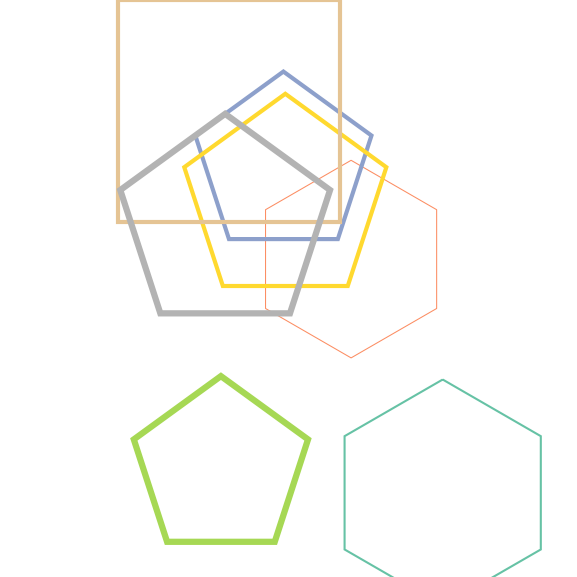[{"shape": "hexagon", "thickness": 1, "radius": 0.98, "center": [0.767, 0.146]}, {"shape": "hexagon", "thickness": 0.5, "radius": 0.86, "center": [0.608, 0.55]}, {"shape": "pentagon", "thickness": 2, "radius": 0.8, "center": [0.491, 0.715]}, {"shape": "pentagon", "thickness": 3, "radius": 0.79, "center": [0.383, 0.189]}, {"shape": "pentagon", "thickness": 2, "radius": 0.92, "center": [0.494, 0.653]}, {"shape": "square", "thickness": 2, "radius": 0.96, "center": [0.396, 0.807]}, {"shape": "pentagon", "thickness": 3, "radius": 0.95, "center": [0.39, 0.611]}]